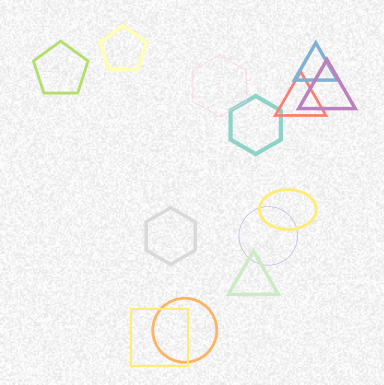[{"shape": "hexagon", "thickness": 3, "radius": 0.38, "center": [0.664, 0.675]}, {"shape": "pentagon", "thickness": 2.5, "radius": 0.32, "center": [0.32, 0.87]}, {"shape": "circle", "thickness": 0.5, "radius": 0.38, "center": [0.697, 0.387]}, {"shape": "triangle", "thickness": 2, "radius": 0.38, "center": [0.781, 0.738]}, {"shape": "triangle", "thickness": 2.5, "radius": 0.32, "center": [0.82, 0.824]}, {"shape": "circle", "thickness": 2, "radius": 0.42, "center": [0.48, 0.142]}, {"shape": "pentagon", "thickness": 2, "radius": 0.37, "center": [0.158, 0.819]}, {"shape": "hexagon", "thickness": 0.5, "radius": 0.4, "center": [0.57, 0.777]}, {"shape": "hexagon", "thickness": 2.5, "radius": 0.37, "center": [0.443, 0.387]}, {"shape": "triangle", "thickness": 2.5, "radius": 0.42, "center": [0.849, 0.76]}, {"shape": "triangle", "thickness": 2.5, "radius": 0.38, "center": [0.658, 0.273]}, {"shape": "oval", "thickness": 2, "radius": 0.37, "center": [0.748, 0.456]}, {"shape": "square", "thickness": 1.5, "radius": 0.37, "center": [0.414, 0.123]}]